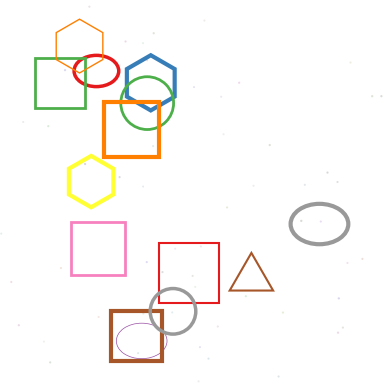[{"shape": "oval", "thickness": 2.5, "radius": 0.29, "center": [0.25, 0.816]}, {"shape": "square", "thickness": 1.5, "radius": 0.39, "center": [0.491, 0.291]}, {"shape": "hexagon", "thickness": 3, "radius": 0.36, "center": [0.392, 0.785]}, {"shape": "square", "thickness": 2, "radius": 0.33, "center": [0.155, 0.784]}, {"shape": "circle", "thickness": 2, "radius": 0.34, "center": [0.382, 0.732]}, {"shape": "oval", "thickness": 0.5, "radius": 0.33, "center": [0.368, 0.114]}, {"shape": "square", "thickness": 3, "radius": 0.36, "center": [0.342, 0.664]}, {"shape": "hexagon", "thickness": 1, "radius": 0.35, "center": [0.207, 0.88]}, {"shape": "hexagon", "thickness": 3, "radius": 0.33, "center": [0.237, 0.528]}, {"shape": "triangle", "thickness": 1.5, "radius": 0.33, "center": [0.653, 0.278]}, {"shape": "square", "thickness": 3, "radius": 0.33, "center": [0.355, 0.128]}, {"shape": "square", "thickness": 2, "radius": 0.35, "center": [0.255, 0.355]}, {"shape": "oval", "thickness": 3, "radius": 0.37, "center": [0.83, 0.418]}, {"shape": "circle", "thickness": 2.5, "radius": 0.3, "center": [0.449, 0.191]}]